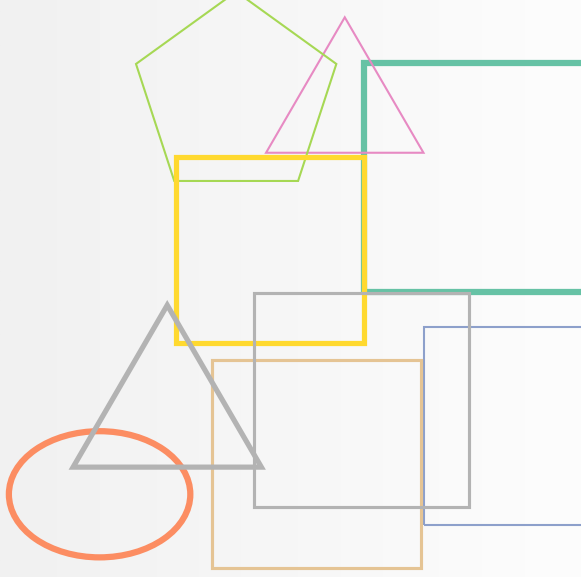[{"shape": "square", "thickness": 3, "radius": 0.99, "center": [0.824, 0.692]}, {"shape": "oval", "thickness": 3, "radius": 0.78, "center": [0.171, 0.143]}, {"shape": "square", "thickness": 1, "radius": 0.85, "center": [0.9, 0.262]}, {"shape": "triangle", "thickness": 1, "radius": 0.78, "center": [0.593, 0.813]}, {"shape": "pentagon", "thickness": 1, "radius": 0.91, "center": [0.406, 0.832]}, {"shape": "square", "thickness": 2.5, "radius": 0.81, "center": [0.464, 0.567]}, {"shape": "square", "thickness": 1.5, "radius": 0.9, "center": [0.544, 0.195]}, {"shape": "square", "thickness": 1.5, "radius": 0.93, "center": [0.622, 0.307]}, {"shape": "triangle", "thickness": 2.5, "radius": 0.93, "center": [0.288, 0.284]}]